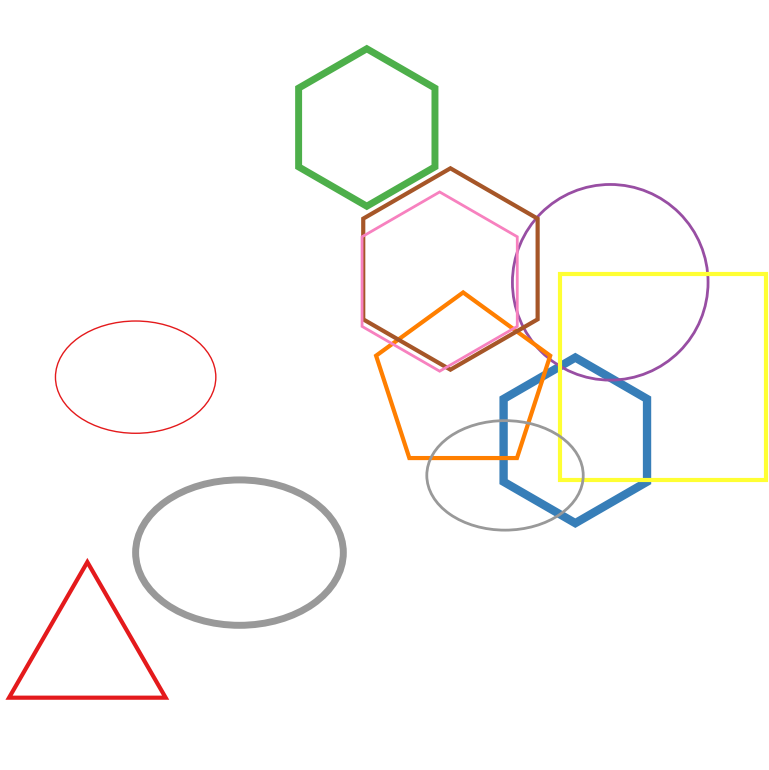[{"shape": "oval", "thickness": 0.5, "radius": 0.52, "center": [0.176, 0.51]}, {"shape": "triangle", "thickness": 1.5, "radius": 0.59, "center": [0.113, 0.153]}, {"shape": "hexagon", "thickness": 3, "radius": 0.54, "center": [0.747, 0.428]}, {"shape": "hexagon", "thickness": 2.5, "radius": 0.51, "center": [0.476, 0.834]}, {"shape": "circle", "thickness": 1, "radius": 0.64, "center": [0.793, 0.633]}, {"shape": "pentagon", "thickness": 1.5, "radius": 0.59, "center": [0.601, 0.501]}, {"shape": "square", "thickness": 1.5, "radius": 0.67, "center": [0.861, 0.511]}, {"shape": "hexagon", "thickness": 1.5, "radius": 0.65, "center": [0.585, 0.651]}, {"shape": "hexagon", "thickness": 1, "radius": 0.58, "center": [0.571, 0.634]}, {"shape": "oval", "thickness": 2.5, "radius": 0.67, "center": [0.311, 0.282]}, {"shape": "oval", "thickness": 1, "radius": 0.51, "center": [0.656, 0.383]}]